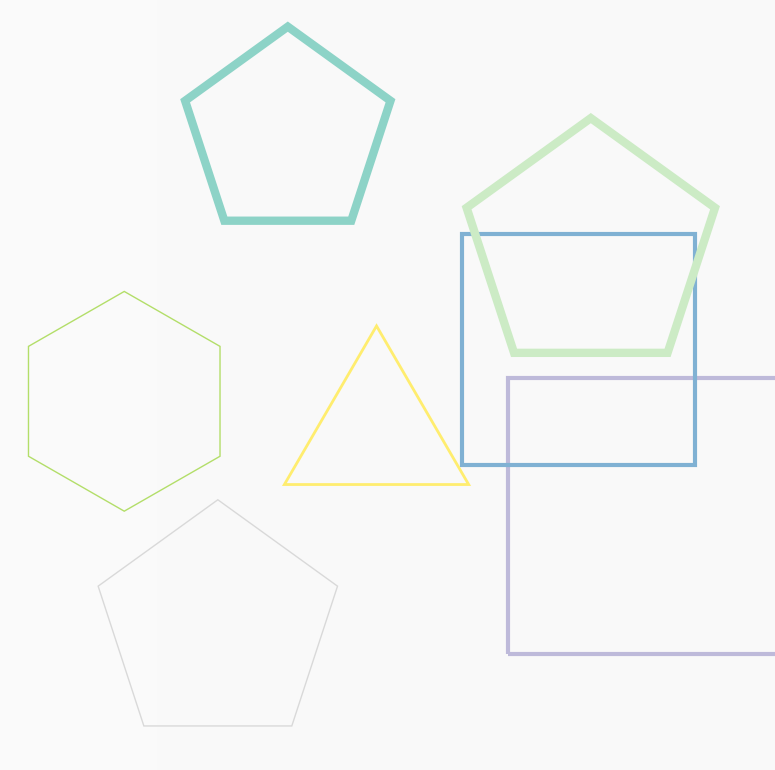[{"shape": "pentagon", "thickness": 3, "radius": 0.7, "center": [0.371, 0.826]}, {"shape": "square", "thickness": 1.5, "radius": 0.9, "center": [0.835, 0.33]}, {"shape": "square", "thickness": 1.5, "radius": 0.75, "center": [0.747, 0.546]}, {"shape": "hexagon", "thickness": 0.5, "radius": 0.71, "center": [0.16, 0.479]}, {"shape": "pentagon", "thickness": 0.5, "radius": 0.81, "center": [0.281, 0.189]}, {"shape": "pentagon", "thickness": 3, "radius": 0.84, "center": [0.762, 0.678]}, {"shape": "triangle", "thickness": 1, "radius": 0.69, "center": [0.486, 0.439]}]